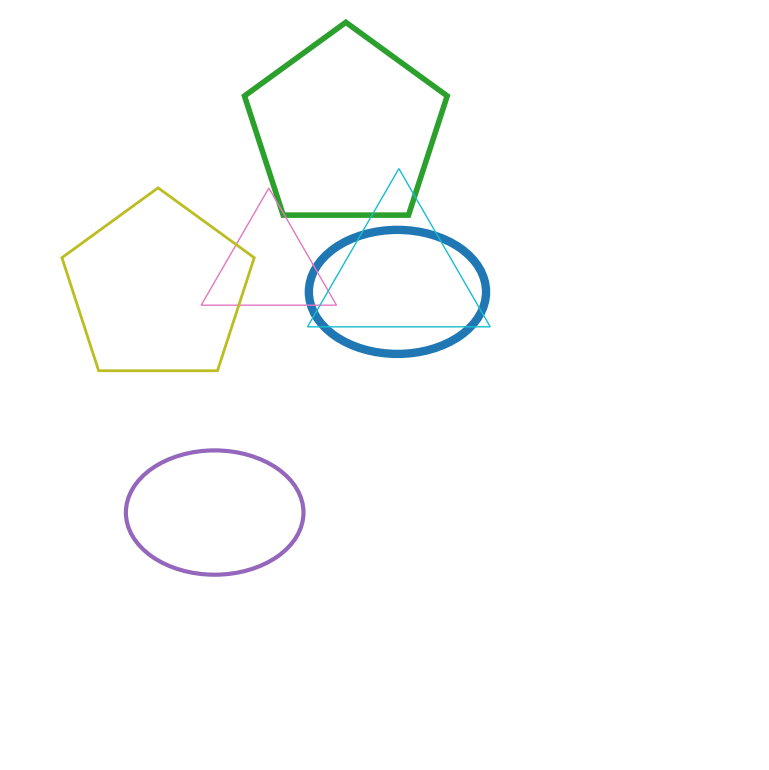[{"shape": "oval", "thickness": 3, "radius": 0.58, "center": [0.516, 0.621]}, {"shape": "pentagon", "thickness": 2, "radius": 0.69, "center": [0.449, 0.833]}, {"shape": "oval", "thickness": 1.5, "radius": 0.58, "center": [0.279, 0.334]}, {"shape": "triangle", "thickness": 0.5, "radius": 0.51, "center": [0.349, 0.654]}, {"shape": "pentagon", "thickness": 1, "radius": 0.66, "center": [0.205, 0.625]}, {"shape": "triangle", "thickness": 0.5, "radius": 0.68, "center": [0.518, 0.644]}]